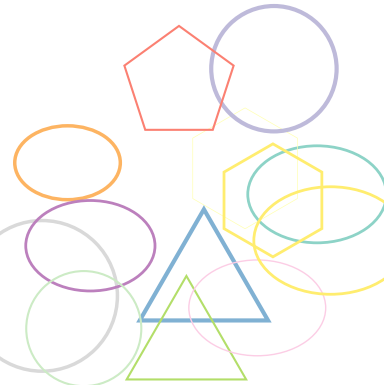[{"shape": "oval", "thickness": 2, "radius": 0.9, "center": [0.824, 0.495]}, {"shape": "hexagon", "thickness": 0.5, "radius": 0.78, "center": [0.637, 0.563]}, {"shape": "circle", "thickness": 3, "radius": 0.81, "center": [0.711, 0.822]}, {"shape": "pentagon", "thickness": 1.5, "radius": 0.75, "center": [0.465, 0.783]}, {"shape": "triangle", "thickness": 3, "radius": 0.96, "center": [0.53, 0.264]}, {"shape": "oval", "thickness": 2.5, "radius": 0.69, "center": [0.175, 0.577]}, {"shape": "triangle", "thickness": 1.5, "radius": 0.9, "center": [0.484, 0.104]}, {"shape": "oval", "thickness": 1, "radius": 0.89, "center": [0.668, 0.2]}, {"shape": "circle", "thickness": 2.5, "radius": 0.98, "center": [0.109, 0.232]}, {"shape": "oval", "thickness": 2, "radius": 0.84, "center": [0.235, 0.362]}, {"shape": "circle", "thickness": 1.5, "radius": 0.75, "center": [0.218, 0.146]}, {"shape": "oval", "thickness": 2, "radius": 1.0, "center": [0.859, 0.375]}, {"shape": "hexagon", "thickness": 2, "radius": 0.73, "center": [0.709, 0.48]}]